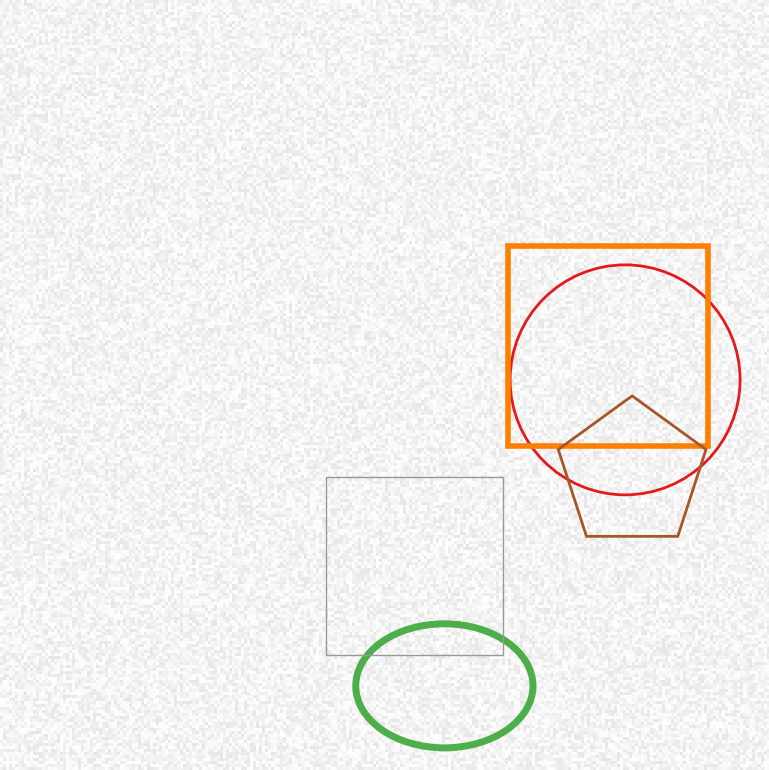[{"shape": "circle", "thickness": 1, "radius": 0.75, "center": [0.812, 0.507]}, {"shape": "oval", "thickness": 2.5, "radius": 0.58, "center": [0.577, 0.109]}, {"shape": "square", "thickness": 2, "radius": 0.65, "center": [0.789, 0.55]}, {"shape": "pentagon", "thickness": 1, "radius": 0.5, "center": [0.821, 0.385]}, {"shape": "square", "thickness": 0.5, "radius": 0.58, "center": [0.539, 0.265]}]